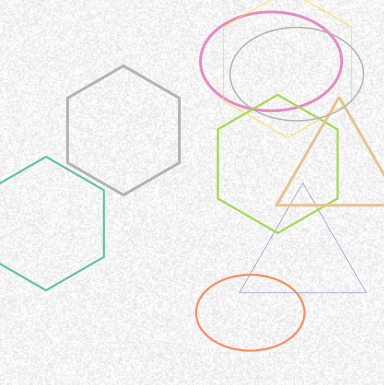[{"shape": "hexagon", "thickness": 1.5, "radius": 0.87, "center": [0.119, 0.419]}, {"shape": "oval", "thickness": 1.5, "radius": 0.7, "center": [0.65, 0.188]}, {"shape": "triangle", "thickness": 0.5, "radius": 0.95, "center": [0.787, 0.335]}, {"shape": "oval", "thickness": 2, "radius": 0.92, "center": [0.704, 0.841]}, {"shape": "hexagon", "thickness": 1.5, "radius": 0.9, "center": [0.721, 0.574]}, {"shape": "hexagon", "thickness": 0.5, "radius": 0.96, "center": [0.747, 0.834]}, {"shape": "triangle", "thickness": 2, "radius": 0.94, "center": [0.881, 0.561]}, {"shape": "hexagon", "thickness": 2, "radius": 0.84, "center": [0.321, 0.661]}, {"shape": "oval", "thickness": 1, "radius": 0.87, "center": [0.771, 0.808]}]